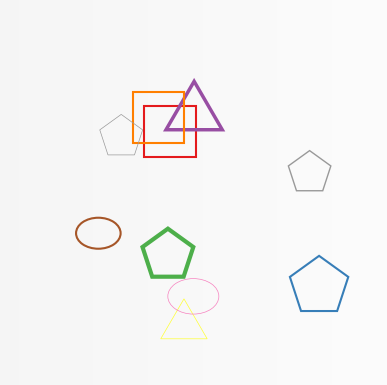[{"shape": "square", "thickness": 1.5, "radius": 0.33, "center": [0.44, 0.658]}, {"shape": "pentagon", "thickness": 1.5, "radius": 0.4, "center": [0.823, 0.256]}, {"shape": "pentagon", "thickness": 3, "radius": 0.34, "center": [0.433, 0.337]}, {"shape": "triangle", "thickness": 2.5, "radius": 0.42, "center": [0.501, 0.705]}, {"shape": "square", "thickness": 1.5, "radius": 0.33, "center": [0.41, 0.695]}, {"shape": "triangle", "thickness": 0.5, "radius": 0.35, "center": [0.475, 0.155]}, {"shape": "oval", "thickness": 1.5, "radius": 0.29, "center": [0.254, 0.394]}, {"shape": "oval", "thickness": 0.5, "radius": 0.33, "center": [0.499, 0.23]}, {"shape": "pentagon", "thickness": 1, "radius": 0.29, "center": [0.799, 0.551]}, {"shape": "pentagon", "thickness": 0.5, "radius": 0.29, "center": [0.313, 0.645]}]